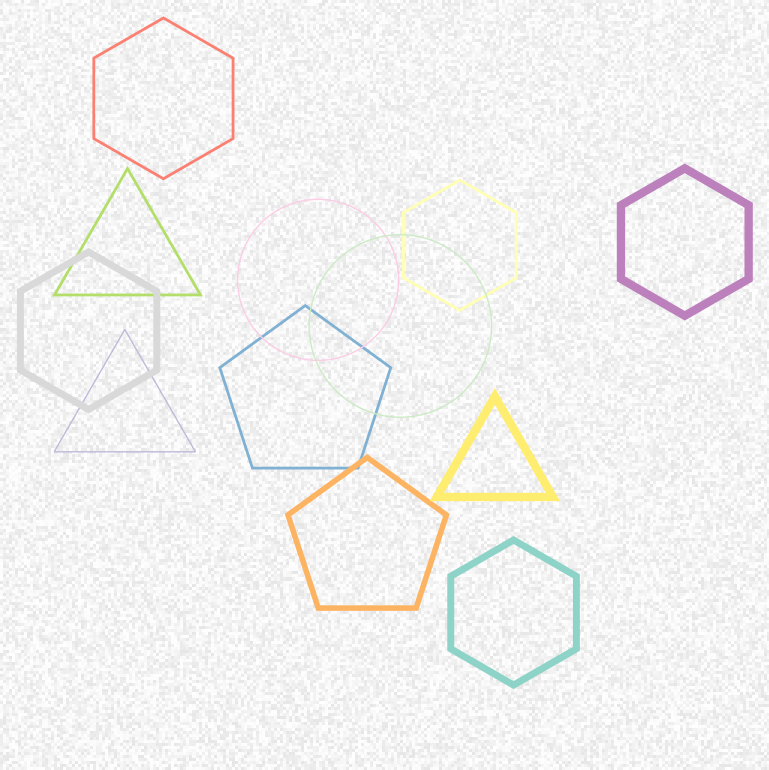[{"shape": "hexagon", "thickness": 2.5, "radius": 0.47, "center": [0.667, 0.204]}, {"shape": "hexagon", "thickness": 1, "radius": 0.42, "center": [0.597, 0.682]}, {"shape": "triangle", "thickness": 0.5, "radius": 0.53, "center": [0.162, 0.466]}, {"shape": "hexagon", "thickness": 1, "radius": 0.52, "center": [0.212, 0.872]}, {"shape": "pentagon", "thickness": 1, "radius": 0.58, "center": [0.396, 0.486]}, {"shape": "pentagon", "thickness": 2, "radius": 0.54, "center": [0.477, 0.298]}, {"shape": "triangle", "thickness": 1, "radius": 0.55, "center": [0.166, 0.672]}, {"shape": "circle", "thickness": 0.5, "radius": 0.52, "center": [0.413, 0.637]}, {"shape": "hexagon", "thickness": 2.5, "radius": 0.51, "center": [0.115, 0.571]}, {"shape": "hexagon", "thickness": 3, "radius": 0.48, "center": [0.889, 0.686]}, {"shape": "circle", "thickness": 0.5, "radius": 0.59, "center": [0.52, 0.577]}, {"shape": "triangle", "thickness": 3, "radius": 0.44, "center": [0.643, 0.398]}]